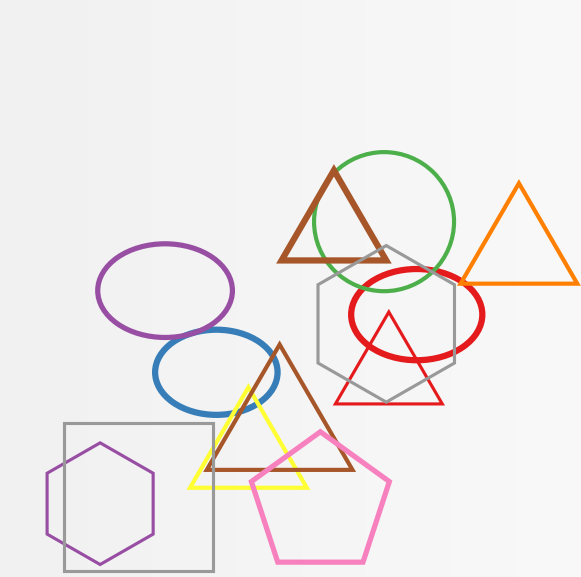[{"shape": "triangle", "thickness": 1.5, "radius": 0.53, "center": [0.669, 0.353]}, {"shape": "oval", "thickness": 3, "radius": 0.56, "center": [0.717, 0.454]}, {"shape": "oval", "thickness": 3, "radius": 0.53, "center": [0.372, 0.354]}, {"shape": "circle", "thickness": 2, "radius": 0.6, "center": [0.661, 0.615]}, {"shape": "oval", "thickness": 2.5, "radius": 0.58, "center": [0.284, 0.496]}, {"shape": "hexagon", "thickness": 1.5, "radius": 0.53, "center": [0.172, 0.127]}, {"shape": "triangle", "thickness": 2, "radius": 0.58, "center": [0.893, 0.566]}, {"shape": "triangle", "thickness": 2, "radius": 0.58, "center": [0.427, 0.212]}, {"shape": "triangle", "thickness": 2, "radius": 0.72, "center": [0.481, 0.258]}, {"shape": "triangle", "thickness": 3, "radius": 0.52, "center": [0.574, 0.6]}, {"shape": "pentagon", "thickness": 2.5, "radius": 0.62, "center": [0.551, 0.127]}, {"shape": "hexagon", "thickness": 1.5, "radius": 0.68, "center": [0.665, 0.438]}, {"shape": "square", "thickness": 1.5, "radius": 0.64, "center": [0.238, 0.138]}]